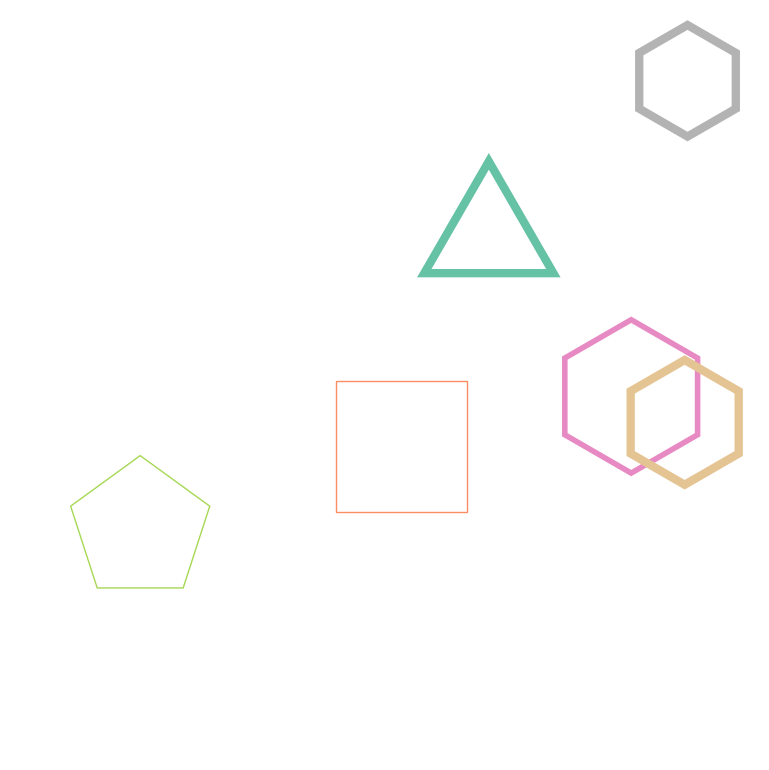[{"shape": "triangle", "thickness": 3, "radius": 0.48, "center": [0.635, 0.694]}, {"shape": "square", "thickness": 0.5, "radius": 0.43, "center": [0.522, 0.42]}, {"shape": "hexagon", "thickness": 2, "radius": 0.5, "center": [0.82, 0.485]}, {"shape": "pentagon", "thickness": 0.5, "radius": 0.47, "center": [0.182, 0.313]}, {"shape": "hexagon", "thickness": 3, "radius": 0.4, "center": [0.889, 0.451]}, {"shape": "hexagon", "thickness": 3, "radius": 0.36, "center": [0.893, 0.895]}]